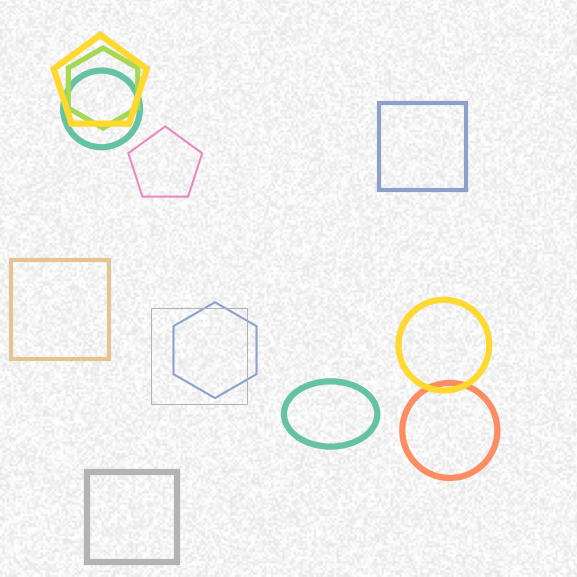[{"shape": "oval", "thickness": 3, "radius": 0.4, "center": [0.572, 0.282]}, {"shape": "circle", "thickness": 3, "radius": 0.33, "center": [0.176, 0.811]}, {"shape": "circle", "thickness": 3, "radius": 0.41, "center": [0.779, 0.254]}, {"shape": "hexagon", "thickness": 1, "radius": 0.42, "center": [0.372, 0.393]}, {"shape": "square", "thickness": 2, "radius": 0.38, "center": [0.732, 0.745]}, {"shape": "pentagon", "thickness": 1, "radius": 0.34, "center": [0.286, 0.713]}, {"shape": "hexagon", "thickness": 2.5, "radius": 0.35, "center": [0.178, 0.847]}, {"shape": "pentagon", "thickness": 3, "radius": 0.42, "center": [0.174, 0.854]}, {"shape": "circle", "thickness": 3, "radius": 0.39, "center": [0.769, 0.402]}, {"shape": "square", "thickness": 2, "radius": 0.42, "center": [0.104, 0.463]}, {"shape": "square", "thickness": 3, "radius": 0.39, "center": [0.229, 0.105]}, {"shape": "square", "thickness": 0.5, "radius": 0.42, "center": [0.345, 0.383]}]